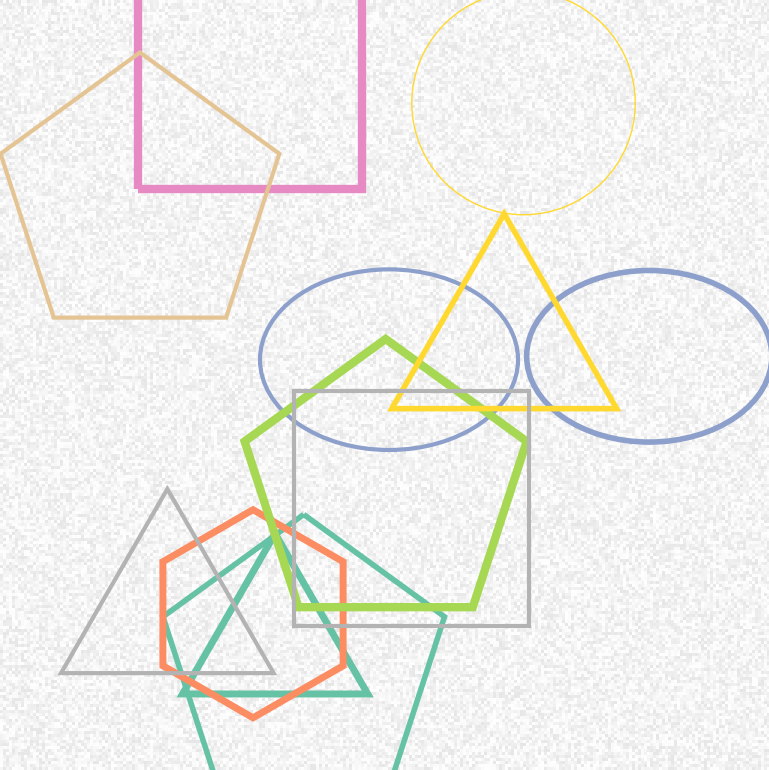[{"shape": "pentagon", "thickness": 2, "radius": 0.96, "center": [0.394, 0.14]}, {"shape": "triangle", "thickness": 2.5, "radius": 0.69, "center": [0.357, 0.168]}, {"shape": "hexagon", "thickness": 2.5, "radius": 0.68, "center": [0.329, 0.203]}, {"shape": "oval", "thickness": 2, "radius": 0.8, "center": [0.843, 0.537]}, {"shape": "oval", "thickness": 1.5, "radius": 0.84, "center": [0.505, 0.533]}, {"shape": "square", "thickness": 3, "radius": 0.73, "center": [0.325, 0.9]}, {"shape": "pentagon", "thickness": 3, "radius": 0.96, "center": [0.501, 0.367]}, {"shape": "circle", "thickness": 0.5, "radius": 0.73, "center": [0.68, 0.866]}, {"shape": "triangle", "thickness": 2, "radius": 0.84, "center": [0.655, 0.554]}, {"shape": "pentagon", "thickness": 1.5, "radius": 0.95, "center": [0.182, 0.742]}, {"shape": "square", "thickness": 1.5, "radius": 0.76, "center": [0.535, 0.34]}, {"shape": "triangle", "thickness": 1.5, "radius": 0.8, "center": [0.217, 0.206]}]